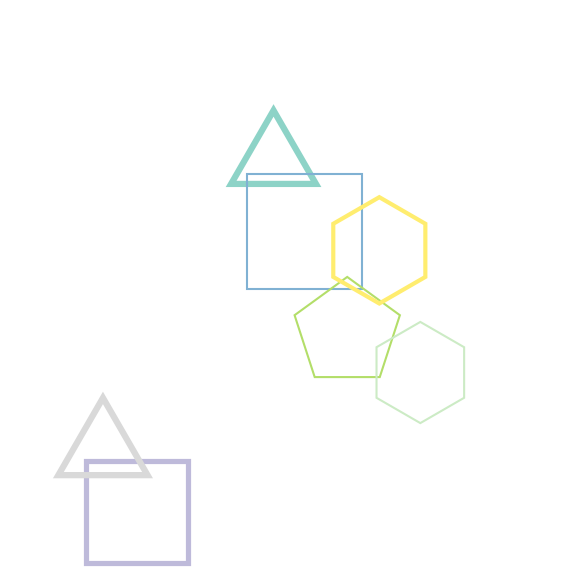[{"shape": "triangle", "thickness": 3, "radius": 0.42, "center": [0.474, 0.723]}, {"shape": "square", "thickness": 2.5, "radius": 0.44, "center": [0.237, 0.112]}, {"shape": "square", "thickness": 1, "radius": 0.5, "center": [0.527, 0.599]}, {"shape": "pentagon", "thickness": 1, "radius": 0.48, "center": [0.601, 0.424]}, {"shape": "triangle", "thickness": 3, "radius": 0.45, "center": [0.178, 0.221]}, {"shape": "hexagon", "thickness": 1, "radius": 0.44, "center": [0.728, 0.354]}, {"shape": "hexagon", "thickness": 2, "radius": 0.46, "center": [0.657, 0.566]}]